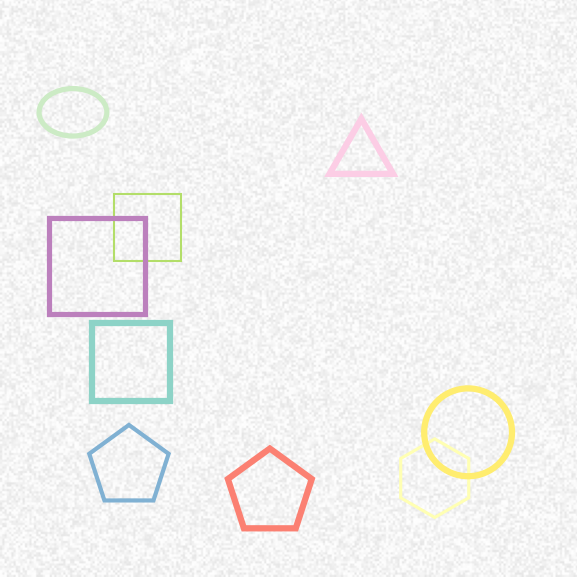[{"shape": "square", "thickness": 3, "radius": 0.34, "center": [0.226, 0.373]}, {"shape": "hexagon", "thickness": 1.5, "radius": 0.34, "center": [0.753, 0.171]}, {"shape": "pentagon", "thickness": 3, "radius": 0.38, "center": [0.467, 0.146]}, {"shape": "pentagon", "thickness": 2, "radius": 0.36, "center": [0.223, 0.191]}, {"shape": "square", "thickness": 1, "radius": 0.29, "center": [0.256, 0.605]}, {"shape": "triangle", "thickness": 3, "radius": 0.32, "center": [0.626, 0.73]}, {"shape": "square", "thickness": 2.5, "radius": 0.42, "center": [0.167, 0.539]}, {"shape": "oval", "thickness": 2.5, "radius": 0.29, "center": [0.126, 0.805]}, {"shape": "circle", "thickness": 3, "radius": 0.38, "center": [0.811, 0.251]}]